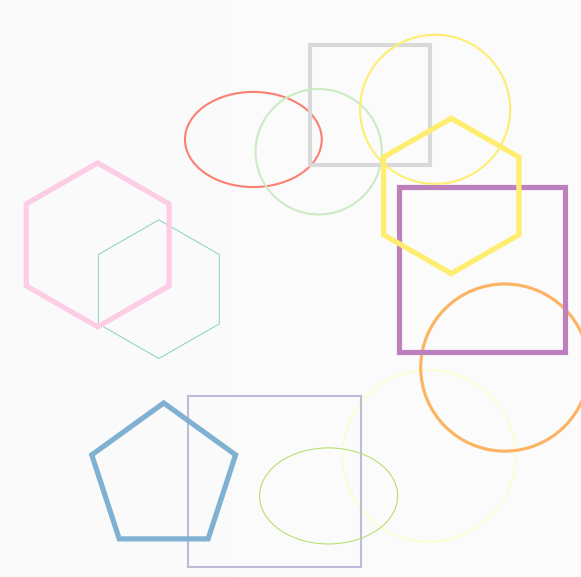[{"shape": "hexagon", "thickness": 0.5, "radius": 0.6, "center": [0.273, 0.498]}, {"shape": "circle", "thickness": 0.5, "radius": 0.74, "center": [0.738, 0.21]}, {"shape": "square", "thickness": 1, "radius": 0.74, "center": [0.472, 0.165]}, {"shape": "oval", "thickness": 1, "radius": 0.59, "center": [0.436, 0.758]}, {"shape": "pentagon", "thickness": 2.5, "radius": 0.65, "center": [0.282, 0.171]}, {"shape": "circle", "thickness": 1.5, "radius": 0.72, "center": [0.869, 0.363]}, {"shape": "oval", "thickness": 0.5, "radius": 0.59, "center": [0.565, 0.14]}, {"shape": "hexagon", "thickness": 2.5, "radius": 0.71, "center": [0.168, 0.575]}, {"shape": "square", "thickness": 2, "radius": 0.52, "center": [0.636, 0.817]}, {"shape": "square", "thickness": 2.5, "radius": 0.71, "center": [0.829, 0.533]}, {"shape": "circle", "thickness": 1, "radius": 0.54, "center": [0.548, 0.736]}, {"shape": "circle", "thickness": 1, "radius": 0.65, "center": [0.749, 0.81]}, {"shape": "hexagon", "thickness": 2.5, "radius": 0.67, "center": [0.776, 0.66]}]